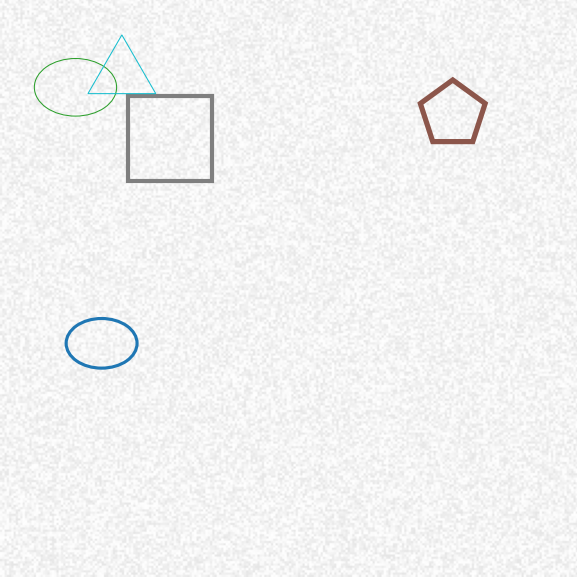[{"shape": "oval", "thickness": 1.5, "radius": 0.31, "center": [0.176, 0.405]}, {"shape": "oval", "thickness": 0.5, "radius": 0.36, "center": [0.131, 0.848]}, {"shape": "pentagon", "thickness": 2.5, "radius": 0.29, "center": [0.784, 0.802]}, {"shape": "square", "thickness": 2, "radius": 0.37, "center": [0.295, 0.759]}, {"shape": "triangle", "thickness": 0.5, "radius": 0.34, "center": [0.211, 0.871]}]